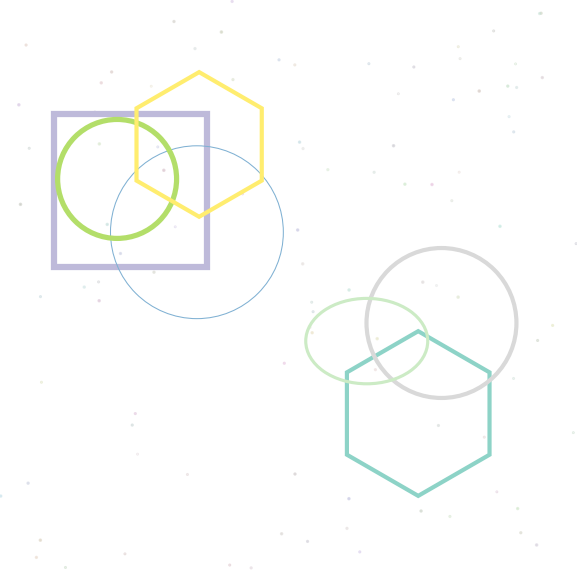[{"shape": "hexagon", "thickness": 2, "radius": 0.71, "center": [0.724, 0.283]}, {"shape": "square", "thickness": 3, "radius": 0.66, "center": [0.227, 0.669]}, {"shape": "circle", "thickness": 0.5, "radius": 0.75, "center": [0.341, 0.597]}, {"shape": "circle", "thickness": 2.5, "radius": 0.51, "center": [0.203, 0.689]}, {"shape": "circle", "thickness": 2, "radius": 0.65, "center": [0.764, 0.44]}, {"shape": "oval", "thickness": 1.5, "radius": 0.53, "center": [0.635, 0.409]}, {"shape": "hexagon", "thickness": 2, "radius": 0.63, "center": [0.345, 0.749]}]